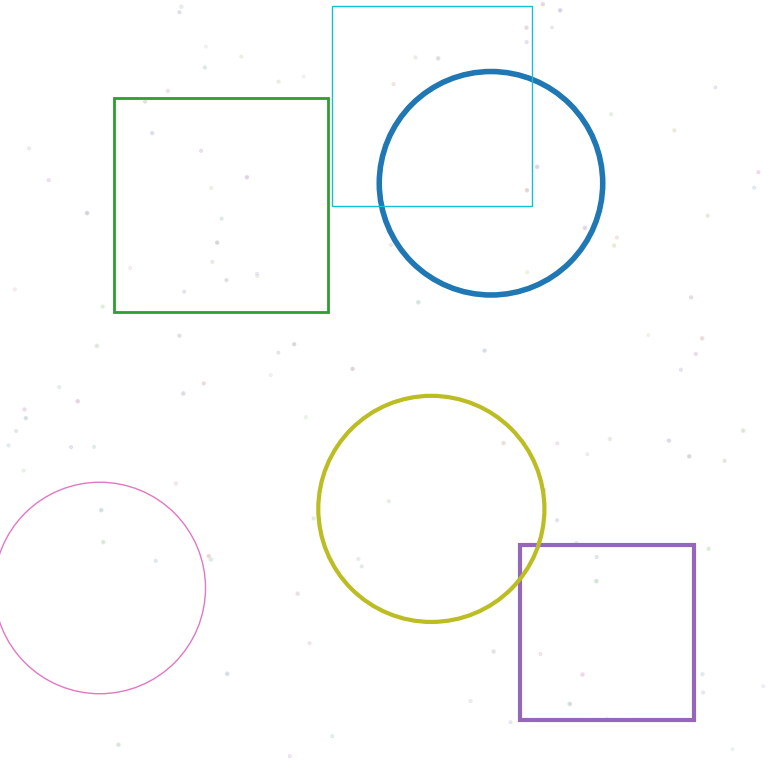[{"shape": "circle", "thickness": 2, "radius": 0.73, "center": [0.638, 0.762]}, {"shape": "square", "thickness": 1, "radius": 0.7, "center": [0.287, 0.734]}, {"shape": "square", "thickness": 1.5, "radius": 0.57, "center": [0.788, 0.179]}, {"shape": "circle", "thickness": 0.5, "radius": 0.69, "center": [0.13, 0.236]}, {"shape": "circle", "thickness": 1.5, "radius": 0.73, "center": [0.56, 0.339]}, {"shape": "square", "thickness": 0.5, "radius": 0.65, "center": [0.561, 0.862]}]